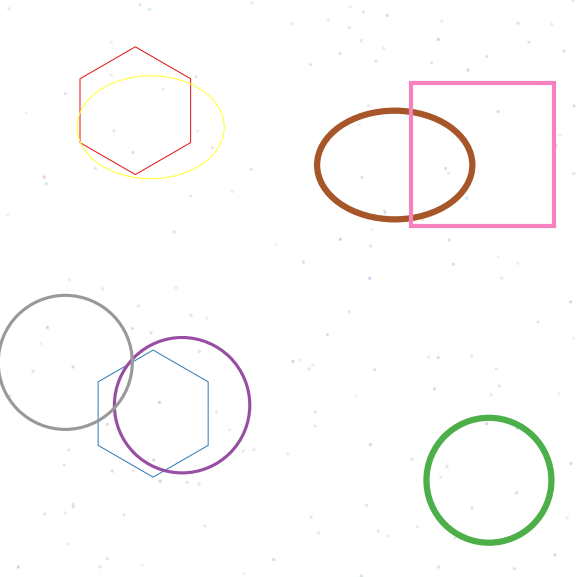[{"shape": "hexagon", "thickness": 0.5, "radius": 0.55, "center": [0.234, 0.807]}, {"shape": "hexagon", "thickness": 0.5, "radius": 0.55, "center": [0.265, 0.283]}, {"shape": "circle", "thickness": 3, "radius": 0.54, "center": [0.847, 0.168]}, {"shape": "circle", "thickness": 1.5, "radius": 0.59, "center": [0.315, 0.297]}, {"shape": "oval", "thickness": 0.5, "radius": 0.64, "center": [0.261, 0.779]}, {"shape": "oval", "thickness": 3, "radius": 0.67, "center": [0.684, 0.713]}, {"shape": "square", "thickness": 2, "radius": 0.62, "center": [0.836, 0.732]}, {"shape": "circle", "thickness": 1.5, "radius": 0.58, "center": [0.113, 0.372]}]